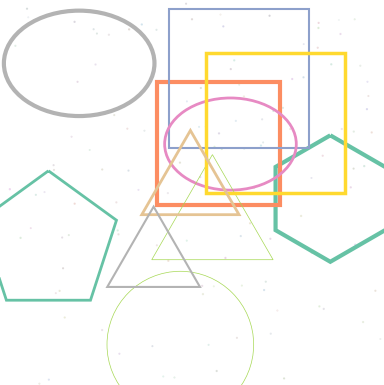[{"shape": "pentagon", "thickness": 2, "radius": 0.93, "center": [0.126, 0.371]}, {"shape": "hexagon", "thickness": 3, "radius": 0.82, "center": [0.858, 0.484]}, {"shape": "square", "thickness": 3, "radius": 0.8, "center": [0.568, 0.626]}, {"shape": "square", "thickness": 1.5, "radius": 0.9, "center": [0.62, 0.795]}, {"shape": "oval", "thickness": 2, "radius": 0.85, "center": [0.599, 0.626]}, {"shape": "circle", "thickness": 0.5, "radius": 0.95, "center": [0.468, 0.105]}, {"shape": "triangle", "thickness": 0.5, "radius": 0.91, "center": [0.552, 0.416]}, {"shape": "square", "thickness": 2.5, "radius": 0.91, "center": [0.715, 0.681]}, {"shape": "triangle", "thickness": 2, "radius": 0.73, "center": [0.495, 0.515]}, {"shape": "triangle", "thickness": 1.5, "radius": 0.7, "center": [0.399, 0.324]}, {"shape": "oval", "thickness": 3, "radius": 0.98, "center": [0.206, 0.835]}]